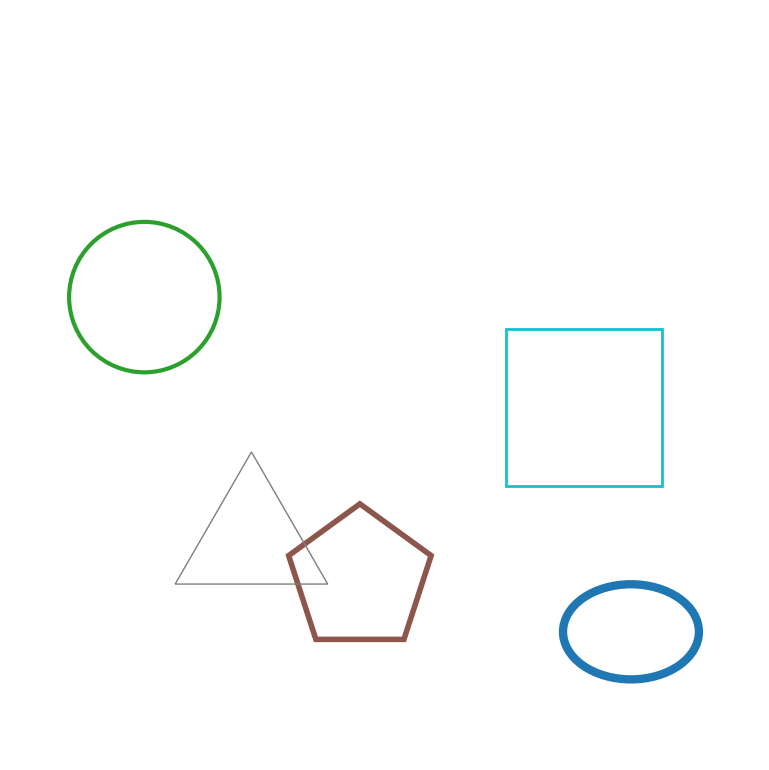[{"shape": "oval", "thickness": 3, "radius": 0.44, "center": [0.819, 0.179]}, {"shape": "circle", "thickness": 1.5, "radius": 0.49, "center": [0.187, 0.614]}, {"shape": "pentagon", "thickness": 2, "radius": 0.49, "center": [0.467, 0.248]}, {"shape": "triangle", "thickness": 0.5, "radius": 0.57, "center": [0.327, 0.299]}, {"shape": "square", "thickness": 1, "radius": 0.51, "center": [0.759, 0.471]}]